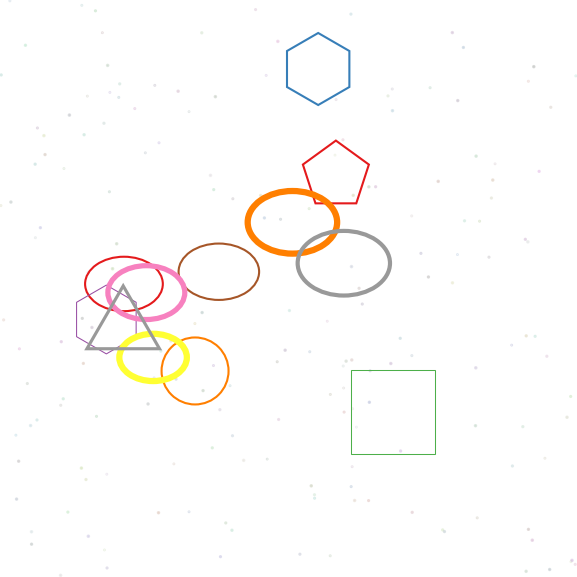[{"shape": "oval", "thickness": 1, "radius": 0.34, "center": [0.215, 0.507]}, {"shape": "pentagon", "thickness": 1, "radius": 0.3, "center": [0.582, 0.696]}, {"shape": "hexagon", "thickness": 1, "radius": 0.31, "center": [0.551, 0.88]}, {"shape": "square", "thickness": 0.5, "radius": 0.36, "center": [0.68, 0.285]}, {"shape": "hexagon", "thickness": 0.5, "radius": 0.3, "center": [0.184, 0.446]}, {"shape": "oval", "thickness": 3, "radius": 0.39, "center": [0.506, 0.614]}, {"shape": "circle", "thickness": 1, "radius": 0.29, "center": [0.338, 0.357]}, {"shape": "oval", "thickness": 3, "radius": 0.29, "center": [0.265, 0.38]}, {"shape": "oval", "thickness": 1, "radius": 0.35, "center": [0.379, 0.529]}, {"shape": "oval", "thickness": 2.5, "radius": 0.33, "center": [0.253, 0.492]}, {"shape": "oval", "thickness": 2, "radius": 0.4, "center": [0.595, 0.543]}, {"shape": "triangle", "thickness": 1.5, "radius": 0.36, "center": [0.213, 0.432]}]